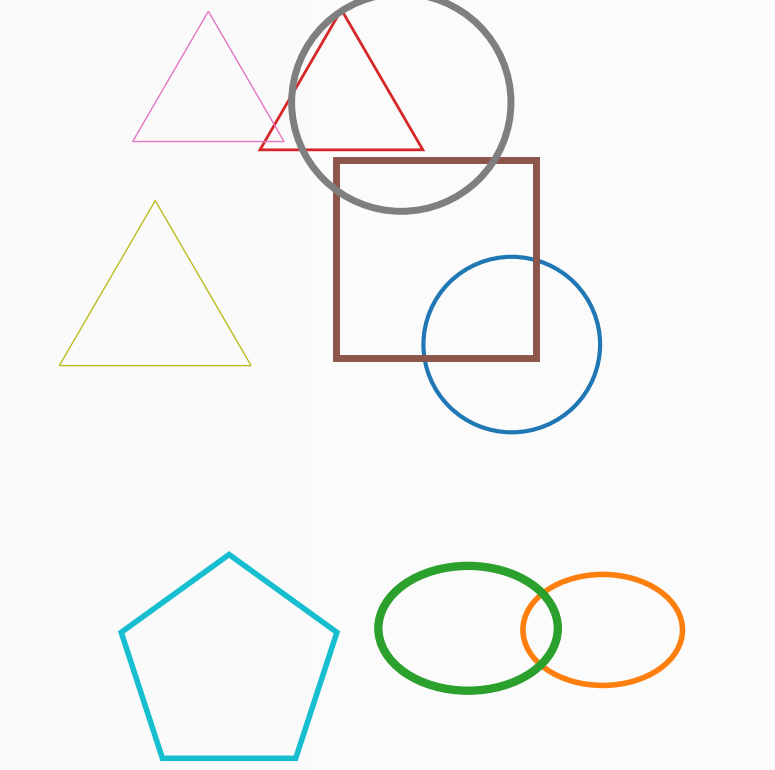[{"shape": "circle", "thickness": 1.5, "radius": 0.57, "center": [0.66, 0.553]}, {"shape": "oval", "thickness": 2, "radius": 0.51, "center": [0.778, 0.182]}, {"shape": "oval", "thickness": 3, "radius": 0.58, "center": [0.604, 0.184]}, {"shape": "triangle", "thickness": 1, "radius": 0.61, "center": [0.441, 0.866]}, {"shape": "square", "thickness": 2.5, "radius": 0.64, "center": [0.563, 0.664]}, {"shape": "triangle", "thickness": 0.5, "radius": 0.56, "center": [0.269, 0.873]}, {"shape": "circle", "thickness": 2.5, "radius": 0.71, "center": [0.518, 0.867]}, {"shape": "triangle", "thickness": 0.5, "radius": 0.71, "center": [0.2, 0.597]}, {"shape": "pentagon", "thickness": 2, "radius": 0.73, "center": [0.296, 0.134]}]